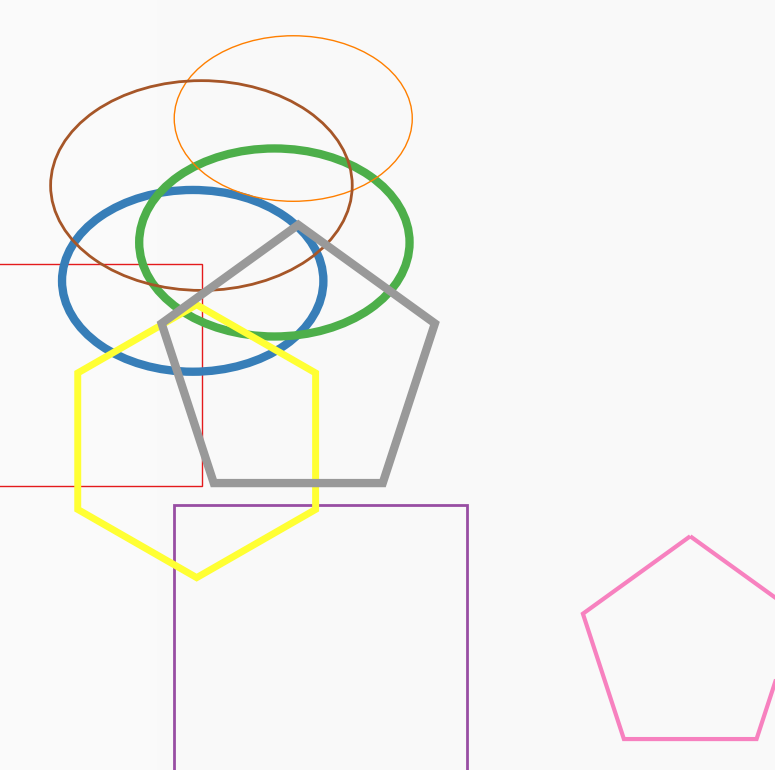[{"shape": "square", "thickness": 0.5, "radius": 0.72, "center": [0.116, 0.513]}, {"shape": "oval", "thickness": 3, "radius": 0.84, "center": [0.249, 0.635]}, {"shape": "oval", "thickness": 3, "radius": 0.87, "center": [0.354, 0.685]}, {"shape": "square", "thickness": 1, "radius": 0.95, "center": [0.414, 0.155]}, {"shape": "oval", "thickness": 0.5, "radius": 0.77, "center": [0.378, 0.846]}, {"shape": "hexagon", "thickness": 2.5, "radius": 0.89, "center": [0.254, 0.427]}, {"shape": "oval", "thickness": 1, "radius": 0.97, "center": [0.26, 0.759]}, {"shape": "pentagon", "thickness": 1.5, "radius": 0.73, "center": [0.891, 0.158]}, {"shape": "pentagon", "thickness": 3, "radius": 0.93, "center": [0.385, 0.523]}]